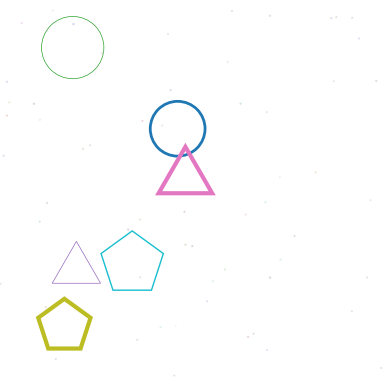[{"shape": "circle", "thickness": 2, "radius": 0.36, "center": [0.461, 0.666]}, {"shape": "circle", "thickness": 0.5, "radius": 0.4, "center": [0.189, 0.876]}, {"shape": "triangle", "thickness": 0.5, "radius": 0.36, "center": [0.198, 0.301]}, {"shape": "triangle", "thickness": 3, "radius": 0.4, "center": [0.482, 0.538]}, {"shape": "pentagon", "thickness": 3, "radius": 0.36, "center": [0.167, 0.152]}, {"shape": "pentagon", "thickness": 1, "radius": 0.43, "center": [0.343, 0.315]}]